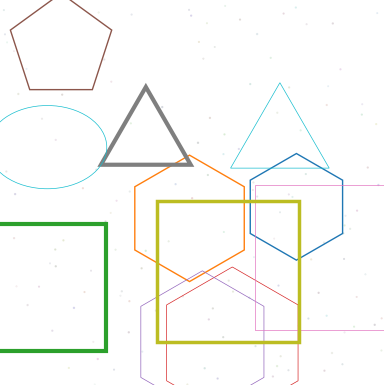[{"shape": "hexagon", "thickness": 1, "radius": 0.69, "center": [0.77, 0.463]}, {"shape": "hexagon", "thickness": 1, "radius": 0.82, "center": [0.492, 0.433]}, {"shape": "square", "thickness": 3, "radius": 0.82, "center": [0.112, 0.253]}, {"shape": "hexagon", "thickness": 0.5, "radius": 0.99, "center": [0.604, 0.109]}, {"shape": "hexagon", "thickness": 0.5, "radius": 0.92, "center": [0.526, 0.112]}, {"shape": "pentagon", "thickness": 1, "radius": 0.69, "center": [0.159, 0.879]}, {"shape": "square", "thickness": 0.5, "radius": 0.94, "center": [0.851, 0.331]}, {"shape": "triangle", "thickness": 3, "radius": 0.67, "center": [0.379, 0.639]}, {"shape": "square", "thickness": 2.5, "radius": 0.92, "center": [0.593, 0.295]}, {"shape": "oval", "thickness": 0.5, "radius": 0.77, "center": [0.123, 0.618]}, {"shape": "triangle", "thickness": 0.5, "radius": 0.74, "center": [0.727, 0.637]}]